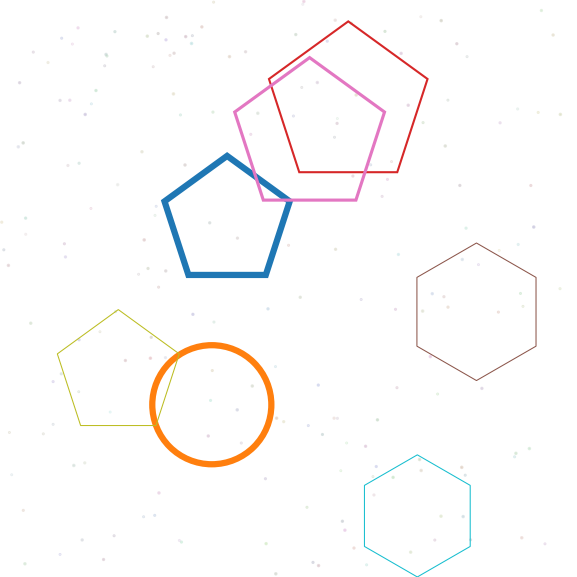[{"shape": "pentagon", "thickness": 3, "radius": 0.57, "center": [0.393, 0.615]}, {"shape": "circle", "thickness": 3, "radius": 0.52, "center": [0.367, 0.298]}, {"shape": "pentagon", "thickness": 1, "radius": 0.72, "center": [0.603, 0.818]}, {"shape": "hexagon", "thickness": 0.5, "radius": 0.6, "center": [0.825, 0.459]}, {"shape": "pentagon", "thickness": 1.5, "radius": 0.68, "center": [0.536, 0.763]}, {"shape": "pentagon", "thickness": 0.5, "radius": 0.55, "center": [0.205, 0.352]}, {"shape": "hexagon", "thickness": 0.5, "radius": 0.53, "center": [0.723, 0.106]}]